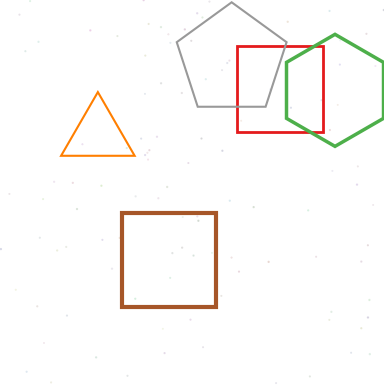[{"shape": "square", "thickness": 2, "radius": 0.56, "center": [0.726, 0.768]}, {"shape": "hexagon", "thickness": 2.5, "radius": 0.73, "center": [0.87, 0.765]}, {"shape": "triangle", "thickness": 1.5, "radius": 0.55, "center": [0.254, 0.651]}, {"shape": "square", "thickness": 3, "radius": 0.61, "center": [0.439, 0.324]}, {"shape": "pentagon", "thickness": 1.5, "radius": 0.75, "center": [0.602, 0.844]}]